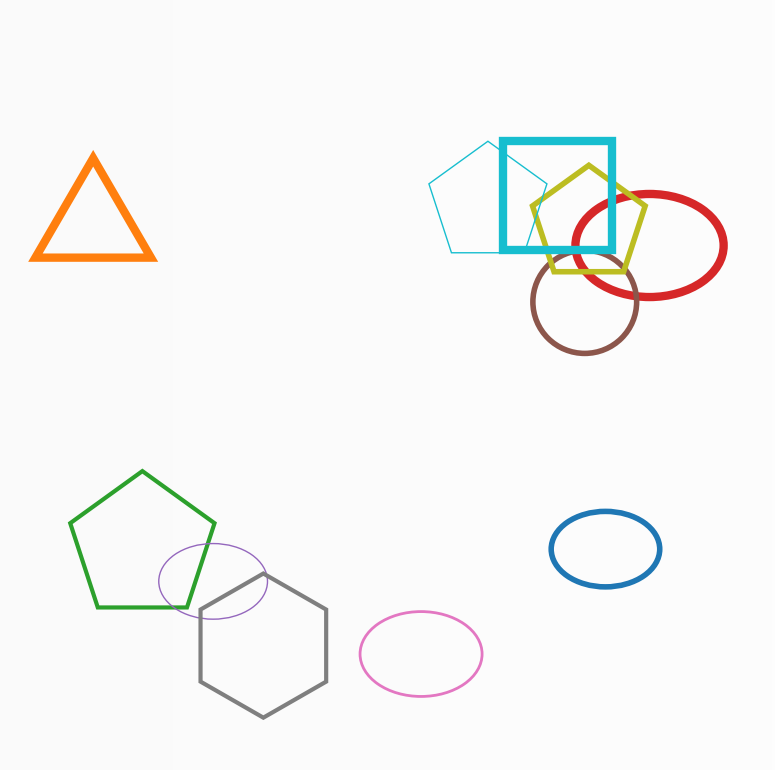[{"shape": "oval", "thickness": 2, "radius": 0.35, "center": [0.781, 0.287]}, {"shape": "triangle", "thickness": 3, "radius": 0.43, "center": [0.12, 0.708]}, {"shape": "pentagon", "thickness": 1.5, "radius": 0.49, "center": [0.184, 0.29]}, {"shape": "oval", "thickness": 3, "radius": 0.48, "center": [0.838, 0.681]}, {"shape": "oval", "thickness": 0.5, "radius": 0.35, "center": [0.275, 0.245]}, {"shape": "circle", "thickness": 2, "radius": 0.33, "center": [0.755, 0.608]}, {"shape": "oval", "thickness": 1, "radius": 0.39, "center": [0.543, 0.151]}, {"shape": "hexagon", "thickness": 1.5, "radius": 0.47, "center": [0.34, 0.162]}, {"shape": "pentagon", "thickness": 2, "radius": 0.38, "center": [0.76, 0.709]}, {"shape": "square", "thickness": 3, "radius": 0.35, "center": [0.719, 0.746]}, {"shape": "pentagon", "thickness": 0.5, "radius": 0.4, "center": [0.63, 0.736]}]